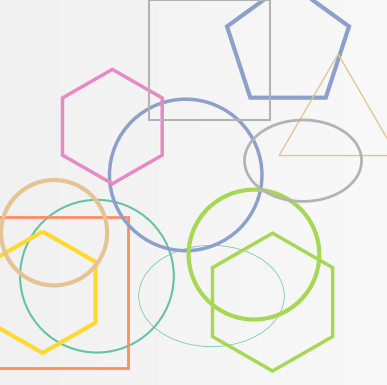[{"shape": "circle", "thickness": 1.5, "radius": 0.99, "center": [0.25, 0.283]}, {"shape": "oval", "thickness": 0.5, "radius": 0.94, "center": [0.546, 0.231]}, {"shape": "square", "thickness": 2, "radius": 0.98, "center": [0.134, 0.24]}, {"shape": "circle", "thickness": 2.5, "radius": 0.98, "center": [0.479, 0.546]}, {"shape": "pentagon", "thickness": 3, "radius": 0.83, "center": [0.743, 0.88]}, {"shape": "hexagon", "thickness": 2.5, "radius": 0.74, "center": [0.29, 0.671]}, {"shape": "circle", "thickness": 3, "radius": 0.84, "center": [0.655, 0.339]}, {"shape": "hexagon", "thickness": 2.5, "radius": 0.9, "center": [0.703, 0.215]}, {"shape": "hexagon", "thickness": 3, "radius": 0.79, "center": [0.11, 0.241]}, {"shape": "triangle", "thickness": 1, "radius": 0.88, "center": [0.873, 0.684]}, {"shape": "circle", "thickness": 3, "radius": 0.68, "center": [0.14, 0.396]}, {"shape": "oval", "thickness": 2, "radius": 0.76, "center": [0.782, 0.583]}, {"shape": "square", "thickness": 1.5, "radius": 0.78, "center": [0.54, 0.844]}]